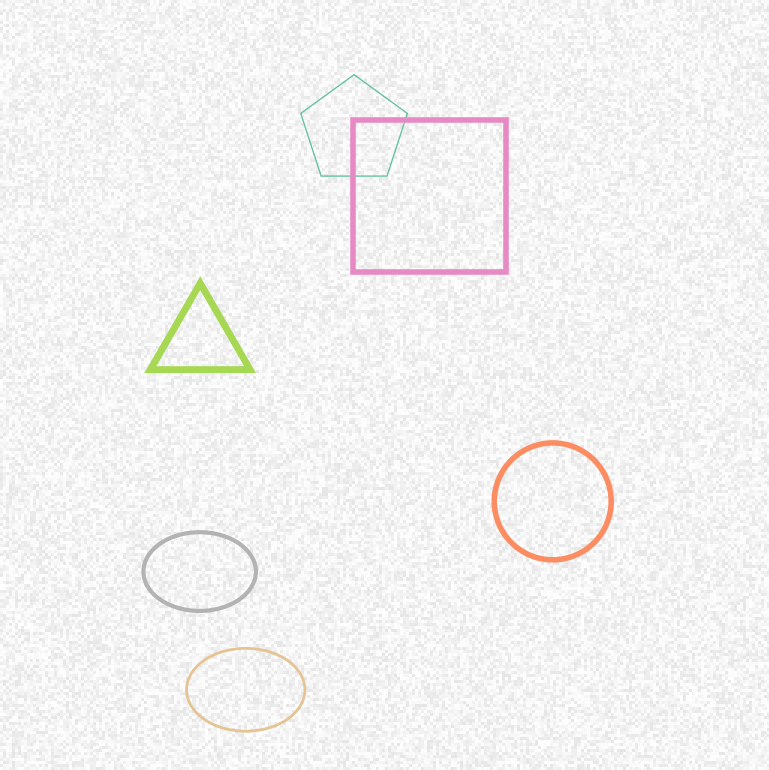[{"shape": "pentagon", "thickness": 0.5, "radius": 0.36, "center": [0.46, 0.83]}, {"shape": "circle", "thickness": 2, "radius": 0.38, "center": [0.718, 0.349]}, {"shape": "square", "thickness": 2, "radius": 0.49, "center": [0.558, 0.745]}, {"shape": "triangle", "thickness": 2.5, "radius": 0.37, "center": [0.26, 0.557]}, {"shape": "oval", "thickness": 1, "radius": 0.38, "center": [0.319, 0.104]}, {"shape": "oval", "thickness": 1.5, "radius": 0.37, "center": [0.259, 0.258]}]